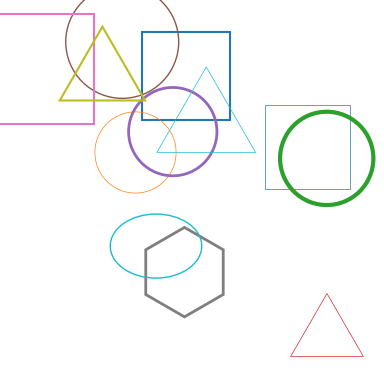[{"shape": "square", "thickness": 1.5, "radius": 0.57, "center": [0.483, 0.803]}, {"shape": "square", "thickness": 0.5, "radius": 0.55, "center": [0.799, 0.618]}, {"shape": "circle", "thickness": 0.5, "radius": 0.53, "center": [0.352, 0.604]}, {"shape": "circle", "thickness": 3, "radius": 0.61, "center": [0.849, 0.589]}, {"shape": "triangle", "thickness": 0.5, "radius": 0.55, "center": [0.849, 0.128]}, {"shape": "circle", "thickness": 2, "radius": 0.57, "center": [0.449, 0.658]}, {"shape": "circle", "thickness": 1, "radius": 0.73, "center": [0.317, 0.891]}, {"shape": "square", "thickness": 1.5, "radius": 0.71, "center": [0.103, 0.82]}, {"shape": "hexagon", "thickness": 2, "radius": 0.58, "center": [0.479, 0.293]}, {"shape": "triangle", "thickness": 1.5, "radius": 0.64, "center": [0.266, 0.803]}, {"shape": "oval", "thickness": 1, "radius": 0.59, "center": [0.405, 0.361]}, {"shape": "triangle", "thickness": 0.5, "radius": 0.74, "center": [0.536, 0.678]}]